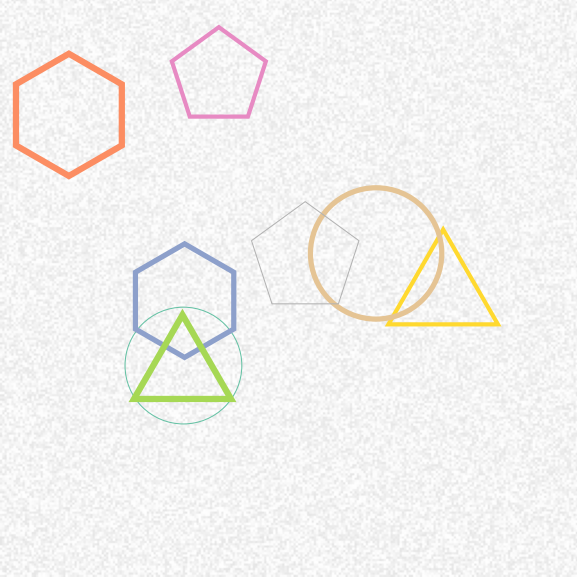[{"shape": "circle", "thickness": 0.5, "radius": 0.51, "center": [0.318, 0.366]}, {"shape": "hexagon", "thickness": 3, "radius": 0.53, "center": [0.119, 0.8]}, {"shape": "hexagon", "thickness": 2.5, "radius": 0.49, "center": [0.32, 0.479]}, {"shape": "pentagon", "thickness": 2, "radius": 0.43, "center": [0.379, 0.866]}, {"shape": "triangle", "thickness": 3, "radius": 0.49, "center": [0.316, 0.357]}, {"shape": "triangle", "thickness": 2, "radius": 0.55, "center": [0.767, 0.492]}, {"shape": "circle", "thickness": 2.5, "radius": 0.57, "center": [0.651, 0.56]}, {"shape": "pentagon", "thickness": 0.5, "radius": 0.49, "center": [0.529, 0.552]}]